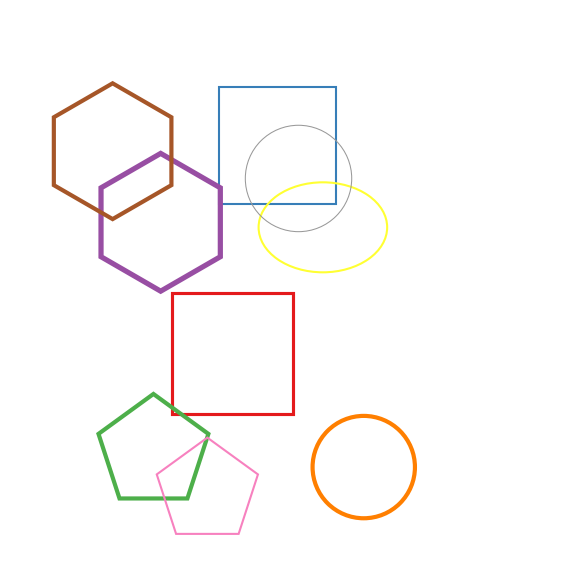[{"shape": "square", "thickness": 1.5, "radius": 0.52, "center": [0.402, 0.387]}, {"shape": "square", "thickness": 1, "radius": 0.51, "center": [0.48, 0.748]}, {"shape": "pentagon", "thickness": 2, "radius": 0.5, "center": [0.266, 0.217]}, {"shape": "hexagon", "thickness": 2.5, "radius": 0.6, "center": [0.278, 0.614]}, {"shape": "circle", "thickness": 2, "radius": 0.44, "center": [0.63, 0.19]}, {"shape": "oval", "thickness": 1, "radius": 0.56, "center": [0.559, 0.606]}, {"shape": "hexagon", "thickness": 2, "radius": 0.59, "center": [0.195, 0.737]}, {"shape": "pentagon", "thickness": 1, "radius": 0.46, "center": [0.359, 0.149]}, {"shape": "circle", "thickness": 0.5, "radius": 0.46, "center": [0.517, 0.69]}]